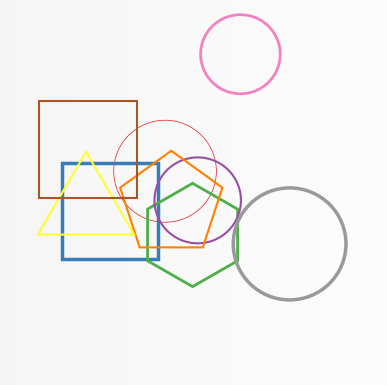[{"shape": "circle", "thickness": 0.5, "radius": 0.66, "center": [0.426, 0.555]}, {"shape": "square", "thickness": 2.5, "radius": 0.62, "center": [0.285, 0.452]}, {"shape": "hexagon", "thickness": 2, "radius": 0.67, "center": [0.497, 0.39]}, {"shape": "circle", "thickness": 1.5, "radius": 0.56, "center": [0.51, 0.48]}, {"shape": "pentagon", "thickness": 1.5, "radius": 0.69, "center": [0.442, 0.47]}, {"shape": "triangle", "thickness": 1.5, "radius": 0.72, "center": [0.222, 0.462]}, {"shape": "square", "thickness": 1.5, "radius": 0.63, "center": [0.228, 0.611]}, {"shape": "circle", "thickness": 2, "radius": 0.51, "center": [0.62, 0.859]}, {"shape": "circle", "thickness": 2.5, "radius": 0.73, "center": [0.747, 0.367]}]